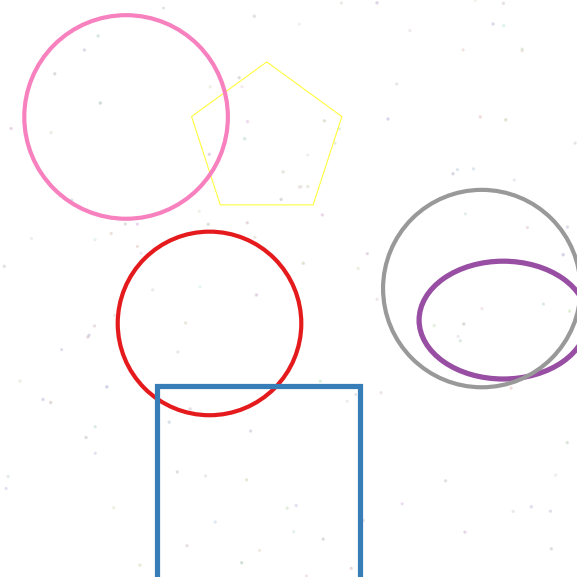[{"shape": "circle", "thickness": 2, "radius": 0.79, "center": [0.363, 0.439]}, {"shape": "square", "thickness": 2.5, "radius": 0.88, "center": [0.447, 0.154]}, {"shape": "oval", "thickness": 2.5, "radius": 0.73, "center": [0.871, 0.445]}, {"shape": "pentagon", "thickness": 0.5, "radius": 0.68, "center": [0.462, 0.755]}, {"shape": "circle", "thickness": 2, "radius": 0.88, "center": [0.218, 0.797]}, {"shape": "circle", "thickness": 2, "radius": 0.85, "center": [0.834, 0.499]}]